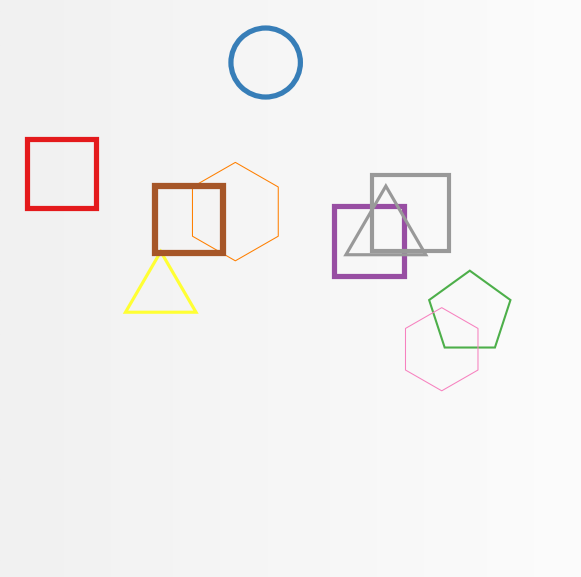[{"shape": "square", "thickness": 2.5, "radius": 0.3, "center": [0.106, 0.699]}, {"shape": "circle", "thickness": 2.5, "radius": 0.3, "center": [0.457, 0.891]}, {"shape": "pentagon", "thickness": 1, "radius": 0.37, "center": [0.808, 0.457]}, {"shape": "square", "thickness": 2.5, "radius": 0.3, "center": [0.634, 0.582]}, {"shape": "hexagon", "thickness": 0.5, "radius": 0.43, "center": [0.405, 0.633]}, {"shape": "triangle", "thickness": 1.5, "radius": 0.35, "center": [0.277, 0.494]}, {"shape": "square", "thickness": 3, "radius": 0.29, "center": [0.326, 0.619]}, {"shape": "hexagon", "thickness": 0.5, "radius": 0.36, "center": [0.76, 0.394]}, {"shape": "square", "thickness": 2, "radius": 0.33, "center": [0.706, 0.63]}, {"shape": "triangle", "thickness": 1.5, "radius": 0.4, "center": [0.664, 0.598]}]